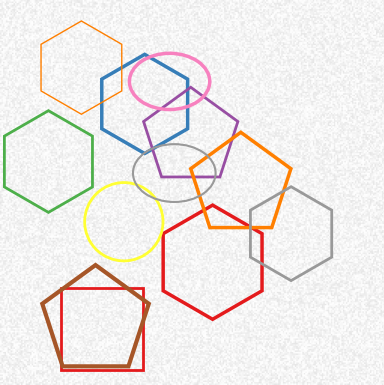[{"shape": "hexagon", "thickness": 2.5, "radius": 0.74, "center": [0.552, 0.319]}, {"shape": "square", "thickness": 2, "radius": 0.53, "center": [0.265, 0.146]}, {"shape": "hexagon", "thickness": 2.5, "radius": 0.64, "center": [0.376, 0.73]}, {"shape": "hexagon", "thickness": 2, "radius": 0.66, "center": [0.126, 0.58]}, {"shape": "pentagon", "thickness": 2, "radius": 0.64, "center": [0.495, 0.645]}, {"shape": "hexagon", "thickness": 1, "radius": 0.61, "center": [0.211, 0.824]}, {"shape": "pentagon", "thickness": 2.5, "radius": 0.68, "center": [0.625, 0.52]}, {"shape": "circle", "thickness": 2, "radius": 0.51, "center": [0.322, 0.424]}, {"shape": "pentagon", "thickness": 3, "radius": 0.73, "center": [0.248, 0.166]}, {"shape": "oval", "thickness": 2.5, "radius": 0.52, "center": [0.441, 0.789]}, {"shape": "oval", "thickness": 1.5, "radius": 0.54, "center": [0.453, 0.55]}, {"shape": "hexagon", "thickness": 2, "radius": 0.61, "center": [0.756, 0.393]}]